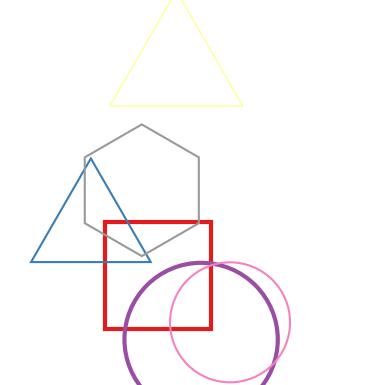[{"shape": "square", "thickness": 3, "radius": 0.69, "center": [0.411, 0.285]}, {"shape": "triangle", "thickness": 1.5, "radius": 0.9, "center": [0.236, 0.409]}, {"shape": "circle", "thickness": 3, "radius": 1.0, "center": [0.522, 0.118]}, {"shape": "triangle", "thickness": 0.5, "radius": 1.0, "center": [0.458, 0.824]}, {"shape": "circle", "thickness": 1.5, "radius": 0.78, "center": [0.597, 0.163]}, {"shape": "hexagon", "thickness": 1.5, "radius": 0.86, "center": [0.368, 0.506]}]